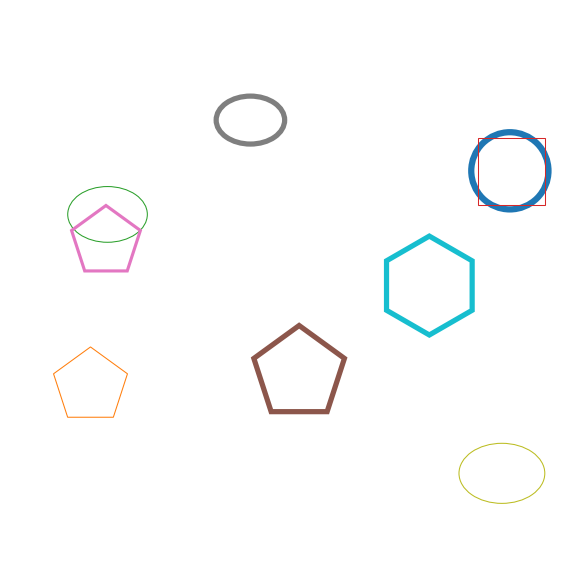[{"shape": "circle", "thickness": 3, "radius": 0.33, "center": [0.883, 0.703]}, {"shape": "pentagon", "thickness": 0.5, "radius": 0.34, "center": [0.157, 0.331]}, {"shape": "oval", "thickness": 0.5, "radius": 0.34, "center": [0.186, 0.628]}, {"shape": "square", "thickness": 0.5, "radius": 0.29, "center": [0.885, 0.703]}, {"shape": "pentagon", "thickness": 2.5, "radius": 0.41, "center": [0.518, 0.353]}, {"shape": "pentagon", "thickness": 1.5, "radius": 0.31, "center": [0.183, 0.581]}, {"shape": "oval", "thickness": 2.5, "radius": 0.3, "center": [0.434, 0.791]}, {"shape": "oval", "thickness": 0.5, "radius": 0.37, "center": [0.869, 0.179]}, {"shape": "hexagon", "thickness": 2.5, "radius": 0.43, "center": [0.743, 0.505]}]